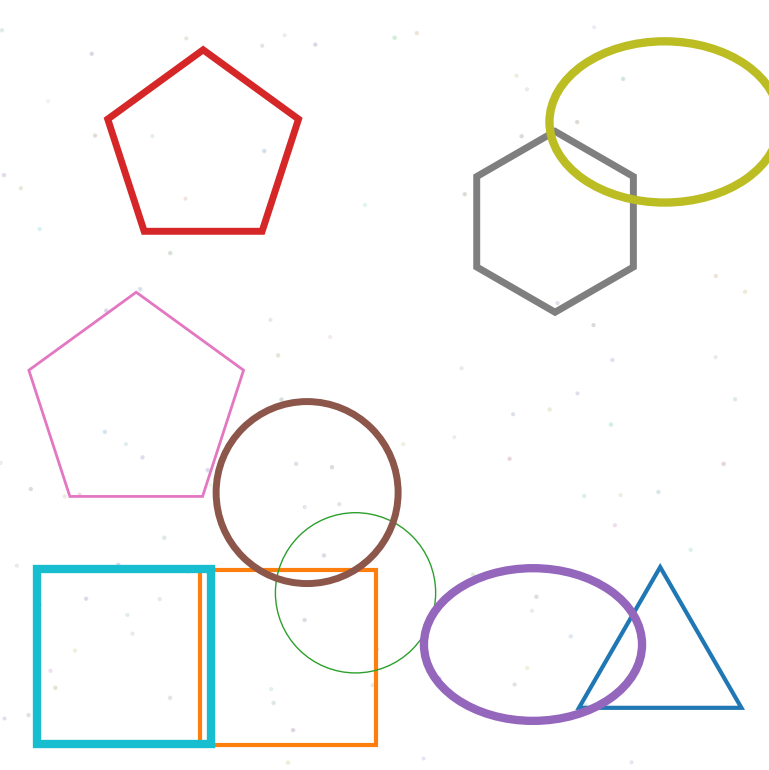[{"shape": "triangle", "thickness": 1.5, "radius": 0.61, "center": [0.857, 0.142]}, {"shape": "square", "thickness": 1.5, "radius": 0.57, "center": [0.374, 0.146]}, {"shape": "circle", "thickness": 0.5, "radius": 0.52, "center": [0.462, 0.23]}, {"shape": "pentagon", "thickness": 2.5, "radius": 0.65, "center": [0.264, 0.805]}, {"shape": "oval", "thickness": 3, "radius": 0.71, "center": [0.692, 0.163]}, {"shape": "circle", "thickness": 2.5, "radius": 0.59, "center": [0.399, 0.36]}, {"shape": "pentagon", "thickness": 1, "radius": 0.73, "center": [0.177, 0.474]}, {"shape": "hexagon", "thickness": 2.5, "radius": 0.59, "center": [0.721, 0.712]}, {"shape": "oval", "thickness": 3, "radius": 0.75, "center": [0.863, 0.842]}, {"shape": "square", "thickness": 3, "radius": 0.57, "center": [0.161, 0.147]}]